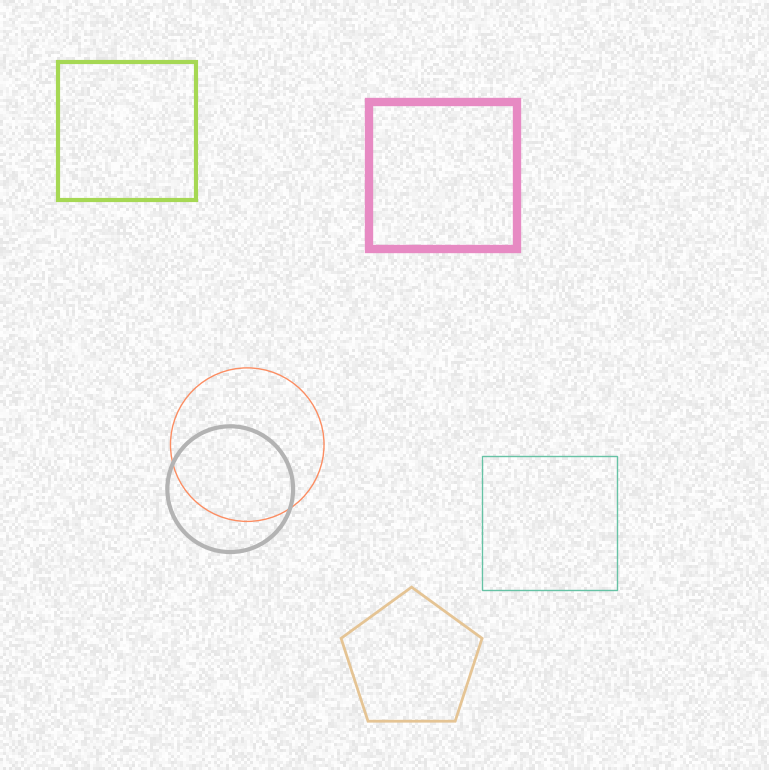[{"shape": "square", "thickness": 0.5, "radius": 0.44, "center": [0.713, 0.321]}, {"shape": "circle", "thickness": 0.5, "radius": 0.5, "center": [0.321, 0.423]}, {"shape": "square", "thickness": 3, "radius": 0.48, "center": [0.575, 0.772]}, {"shape": "square", "thickness": 1.5, "radius": 0.45, "center": [0.165, 0.83]}, {"shape": "pentagon", "thickness": 1, "radius": 0.48, "center": [0.535, 0.141]}, {"shape": "circle", "thickness": 1.5, "radius": 0.41, "center": [0.299, 0.365]}]